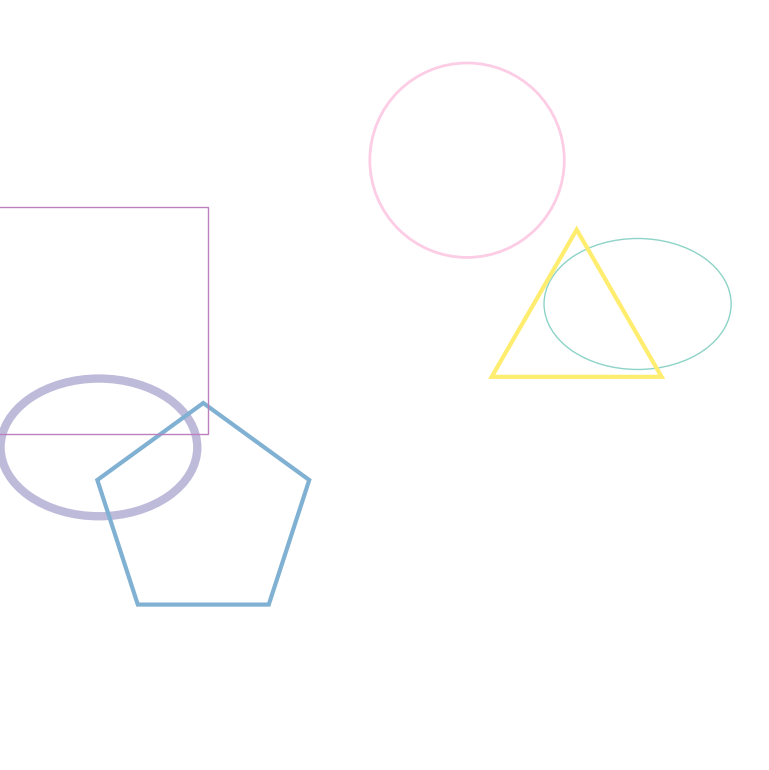[{"shape": "oval", "thickness": 0.5, "radius": 0.61, "center": [0.828, 0.605]}, {"shape": "oval", "thickness": 3, "radius": 0.64, "center": [0.128, 0.419]}, {"shape": "pentagon", "thickness": 1.5, "radius": 0.72, "center": [0.264, 0.332]}, {"shape": "circle", "thickness": 1, "radius": 0.63, "center": [0.607, 0.792]}, {"shape": "square", "thickness": 0.5, "radius": 0.73, "center": [0.123, 0.584]}, {"shape": "triangle", "thickness": 1.5, "radius": 0.64, "center": [0.749, 0.574]}]